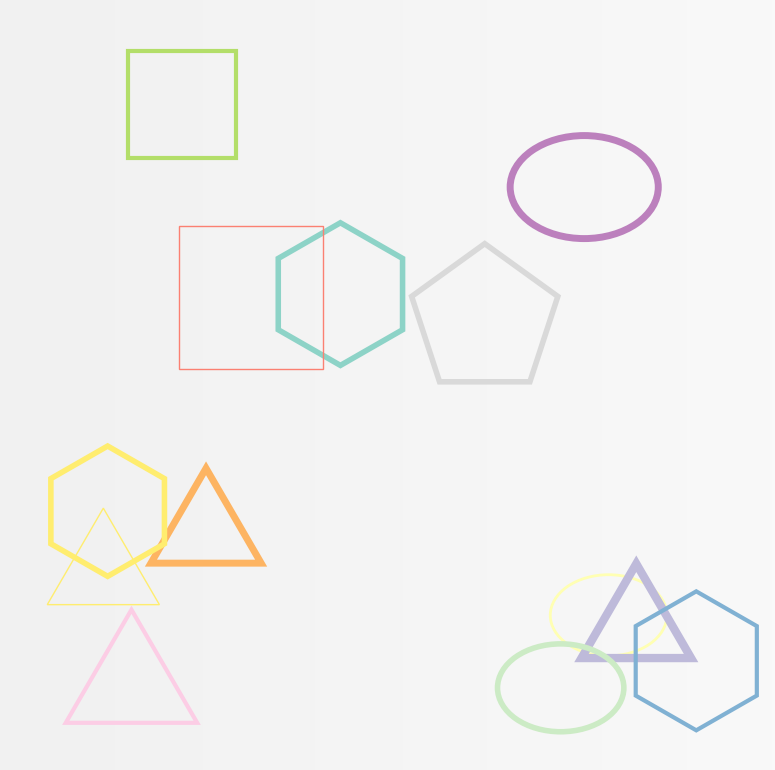[{"shape": "hexagon", "thickness": 2, "radius": 0.46, "center": [0.439, 0.618]}, {"shape": "oval", "thickness": 1, "radius": 0.38, "center": [0.785, 0.201]}, {"shape": "triangle", "thickness": 3, "radius": 0.41, "center": [0.821, 0.186]}, {"shape": "square", "thickness": 0.5, "radius": 0.46, "center": [0.324, 0.614]}, {"shape": "hexagon", "thickness": 1.5, "radius": 0.45, "center": [0.898, 0.142]}, {"shape": "triangle", "thickness": 2.5, "radius": 0.41, "center": [0.266, 0.31]}, {"shape": "square", "thickness": 1.5, "radius": 0.35, "center": [0.235, 0.865]}, {"shape": "triangle", "thickness": 1.5, "radius": 0.49, "center": [0.17, 0.11]}, {"shape": "pentagon", "thickness": 2, "radius": 0.5, "center": [0.625, 0.584]}, {"shape": "oval", "thickness": 2.5, "radius": 0.48, "center": [0.754, 0.757]}, {"shape": "oval", "thickness": 2, "radius": 0.41, "center": [0.723, 0.107]}, {"shape": "triangle", "thickness": 0.5, "radius": 0.42, "center": [0.133, 0.257]}, {"shape": "hexagon", "thickness": 2, "radius": 0.42, "center": [0.139, 0.336]}]